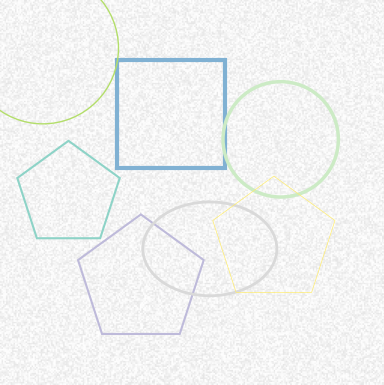[{"shape": "pentagon", "thickness": 1.5, "radius": 0.7, "center": [0.178, 0.494]}, {"shape": "pentagon", "thickness": 1.5, "radius": 0.86, "center": [0.366, 0.271]}, {"shape": "square", "thickness": 3, "radius": 0.7, "center": [0.445, 0.703]}, {"shape": "circle", "thickness": 1, "radius": 0.98, "center": [0.111, 0.875]}, {"shape": "oval", "thickness": 2, "radius": 0.87, "center": [0.545, 0.354]}, {"shape": "circle", "thickness": 2.5, "radius": 0.75, "center": [0.729, 0.638]}, {"shape": "pentagon", "thickness": 0.5, "radius": 0.83, "center": [0.711, 0.376]}]